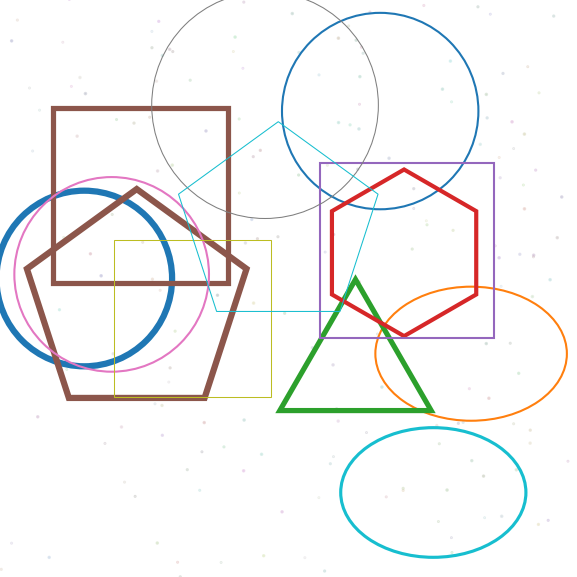[{"shape": "circle", "thickness": 1, "radius": 0.85, "center": [0.658, 0.807]}, {"shape": "circle", "thickness": 3, "radius": 0.76, "center": [0.146, 0.517]}, {"shape": "oval", "thickness": 1, "radius": 0.83, "center": [0.816, 0.387]}, {"shape": "triangle", "thickness": 2.5, "radius": 0.76, "center": [0.616, 0.364]}, {"shape": "hexagon", "thickness": 2, "radius": 0.72, "center": [0.7, 0.561]}, {"shape": "square", "thickness": 1, "radius": 0.75, "center": [0.705, 0.565]}, {"shape": "pentagon", "thickness": 3, "radius": 1.0, "center": [0.237, 0.472]}, {"shape": "square", "thickness": 2.5, "radius": 0.76, "center": [0.244, 0.66]}, {"shape": "circle", "thickness": 1, "radius": 0.84, "center": [0.193, 0.524]}, {"shape": "circle", "thickness": 0.5, "radius": 0.98, "center": [0.459, 0.817]}, {"shape": "square", "thickness": 0.5, "radius": 0.68, "center": [0.334, 0.448]}, {"shape": "oval", "thickness": 1.5, "radius": 0.8, "center": [0.75, 0.146]}, {"shape": "pentagon", "thickness": 0.5, "radius": 0.91, "center": [0.482, 0.607]}]